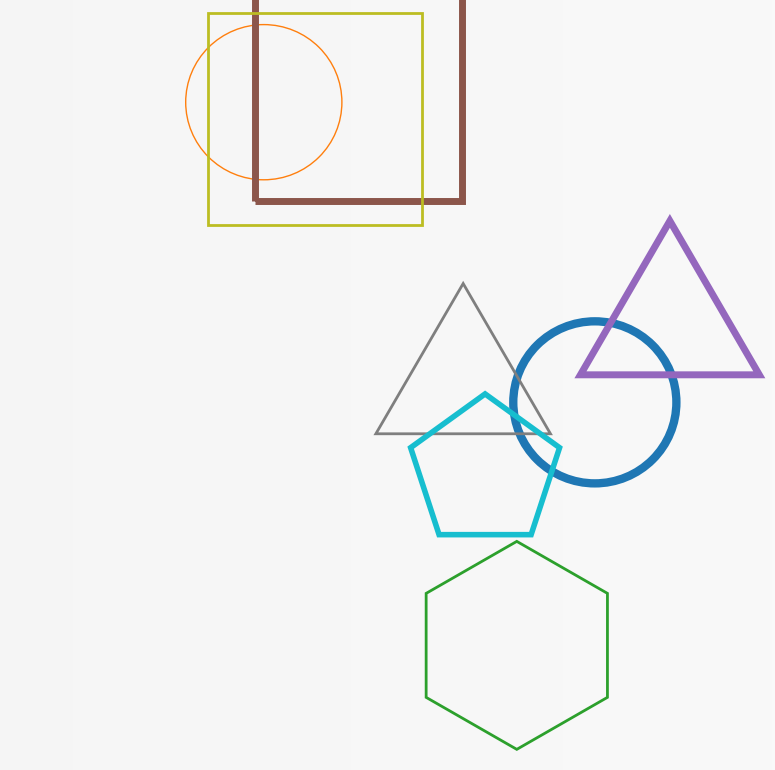[{"shape": "circle", "thickness": 3, "radius": 0.53, "center": [0.768, 0.477]}, {"shape": "circle", "thickness": 0.5, "radius": 0.5, "center": [0.34, 0.867]}, {"shape": "hexagon", "thickness": 1, "radius": 0.68, "center": [0.667, 0.162]}, {"shape": "triangle", "thickness": 2.5, "radius": 0.67, "center": [0.864, 0.58]}, {"shape": "square", "thickness": 2.5, "radius": 0.67, "center": [0.463, 0.873]}, {"shape": "triangle", "thickness": 1, "radius": 0.65, "center": [0.598, 0.502]}, {"shape": "square", "thickness": 1, "radius": 0.69, "center": [0.406, 0.845]}, {"shape": "pentagon", "thickness": 2, "radius": 0.51, "center": [0.626, 0.387]}]